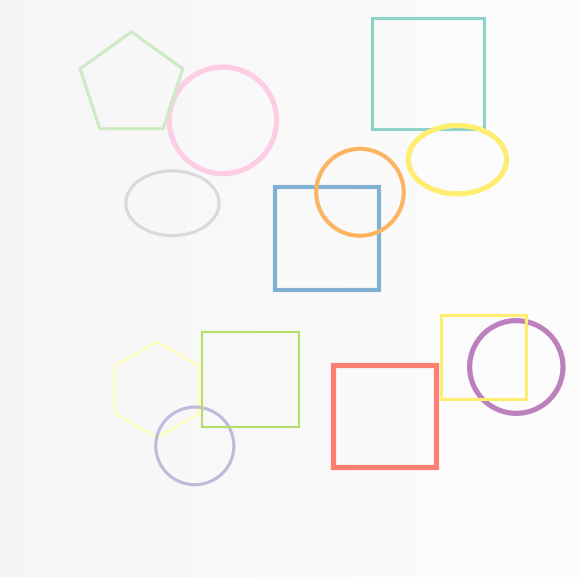[{"shape": "square", "thickness": 1.5, "radius": 0.48, "center": [0.736, 0.872]}, {"shape": "hexagon", "thickness": 1, "radius": 0.41, "center": [0.27, 0.324]}, {"shape": "circle", "thickness": 1.5, "radius": 0.34, "center": [0.335, 0.227]}, {"shape": "square", "thickness": 2.5, "radius": 0.44, "center": [0.661, 0.279]}, {"shape": "square", "thickness": 2, "radius": 0.45, "center": [0.563, 0.586]}, {"shape": "circle", "thickness": 2, "radius": 0.38, "center": [0.619, 0.666]}, {"shape": "square", "thickness": 1, "radius": 0.41, "center": [0.431, 0.342]}, {"shape": "circle", "thickness": 2.5, "radius": 0.46, "center": [0.384, 0.791]}, {"shape": "oval", "thickness": 1.5, "radius": 0.4, "center": [0.297, 0.647]}, {"shape": "circle", "thickness": 2.5, "radius": 0.4, "center": [0.888, 0.364]}, {"shape": "pentagon", "thickness": 1.5, "radius": 0.46, "center": [0.226, 0.851]}, {"shape": "oval", "thickness": 2.5, "radius": 0.42, "center": [0.787, 0.723]}, {"shape": "square", "thickness": 1.5, "radius": 0.37, "center": [0.832, 0.381]}]